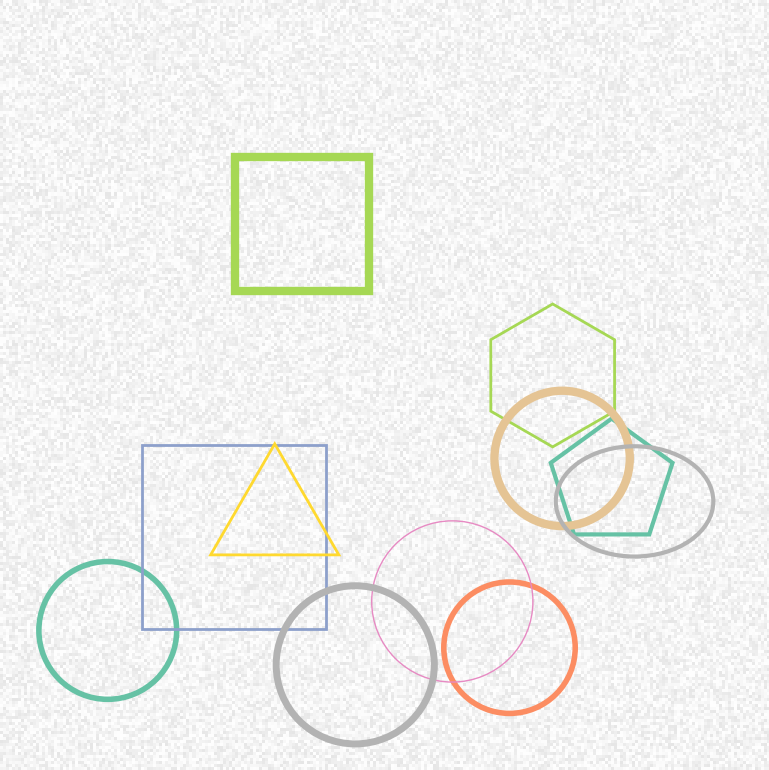[{"shape": "pentagon", "thickness": 1.5, "radius": 0.42, "center": [0.794, 0.373]}, {"shape": "circle", "thickness": 2, "radius": 0.45, "center": [0.14, 0.181]}, {"shape": "circle", "thickness": 2, "radius": 0.43, "center": [0.662, 0.159]}, {"shape": "square", "thickness": 1, "radius": 0.6, "center": [0.304, 0.302]}, {"shape": "circle", "thickness": 0.5, "radius": 0.52, "center": [0.587, 0.219]}, {"shape": "hexagon", "thickness": 1, "radius": 0.46, "center": [0.718, 0.512]}, {"shape": "square", "thickness": 3, "radius": 0.44, "center": [0.392, 0.709]}, {"shape": "triangle", "thickness": 1, "radius": 0.48, "center": [0.357, 0.327]}, {"shape": "circle", "thickness": 3, "radius": 0.44, "center": [0.73, 0.405]}, {"shape": "circle", "thickness": 2.5, "radius": 0.51, "center": [0.461, 0.137]}, {"shape": "oval", "thickness": 1.5, "radius": 0.51, "center": [0.824, 0.349]}]